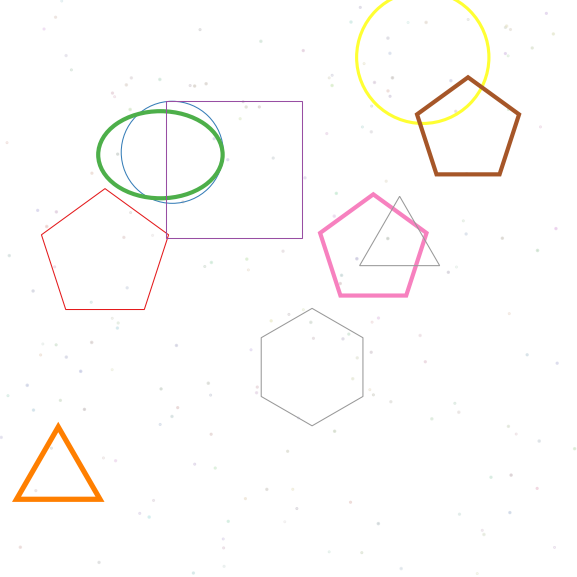[{"shape": "pentagon", "thickness": 0.5, "radius": 0.58, "center": [0.182, 0.557]}, {"shape": "circle", "thickness": 0.5, "radius": 0.44, "center": [0.298, 0.735]}, {"shape": "oval", "thickness": 2, "radius": 0.54, "center": [0.278, 0.731]}, {"shape": "square", "thickness": 0.5, "radius": 0.59, "center": [0.405, 0.706]}, {"shape": "triangle", "thickness": 2.5, "radius": 0.42, "center": [0.101, 0.176]}, {"shape": "circle", "thickness": 1.5, "radius": 0.57, "center": [0.732, 0.9]}, {"shape": "pentagon", "thickness": 2, "radius": 0.46, "center": [0.81, 0.772]}, {"shape": "pentagon", "thickness": 2, "radius": 0.48, "center": [0.646, 0.566]}, {"shape": "triangle", "thickness": 0.5, "radius": 0.4, "center": [0.692, 0.579]}, {"shape": "hexagon", "thickness": 0.5, "radius": 0.51, "center": [0.54, 0.363]}]